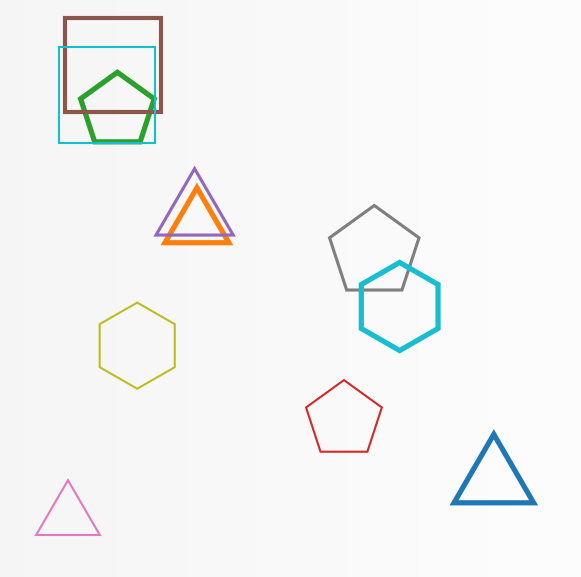[{"shape": "triangle", "thickness": 2.5, "radius": 0.4, "center": [0.85, 0.168]}, {"shape": "triangle", "thickness": 2.5, "radius": 0.32, "center": [0.339, 0.611]}, {"shape": "pentagon", "thickness": 2.5, "radius": 0.33, "center": [0.202, 0.807]}, {"shape": "pentagon", "thickness": 1, "radius": 0.34, "center": [0.592, 0.272]}, {"shape": "triangle", "thickness": 1.5, "radius": 0.38, "center": [0.335, 0.63]}, {"shape": "square", "thickness": 2, "radius": 0.41, "center": [0.194, 0.887]}, {"shape": "triangle", "thickness": 1, "radius": 0.32, "center": [0.117, 0.104]}, {"shape": "pentagon", "thickness": 1.5, "radius": 0.4, "center": [0.644, 0.562]}, {"shape": "hexagon", "thickness": 1, "radius": 0.37, "center": [0.236, 0.401]}, {"shape": "square", "thickness": 1, "radius": 0.42, "center": [0.184, 0.834]}, {"shape": "hexagon", "thickness": 2.5, "radius": 0.38, "center": [0.688, 0.468]}]